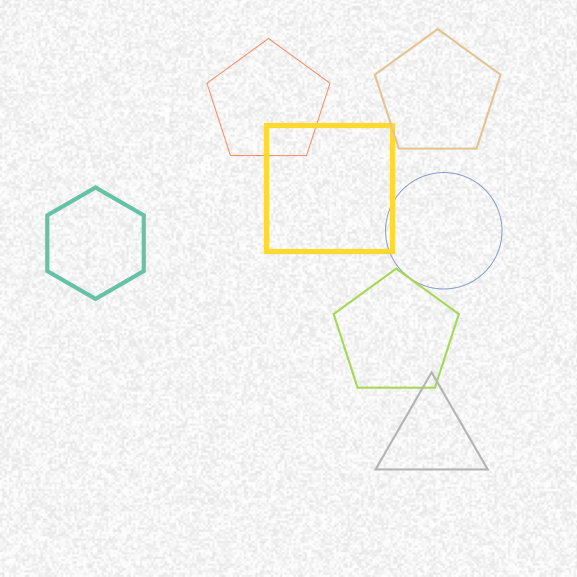[{"shape": "hexagon", "thickness": 2, "radius": 0.48, "center": [0.165, 0.578]}, {"shape": "pentagon", "thickness": 0.5, "radius": 0.56, "center": [0.465, 0.82]}, {"shape": "circle", "thickness": 0.5, "radius": 0.5, "center": [0.768, 0.6]}, {"shape": "pentagon", "thickness": 1, "radius": 0.57, "center": [0.686, 0.42]}, {"shape": "square", "thickness": 2.5, "radius": 0.55, "center": [0.57, 0.673]}, {"shape": "pentagon", "thickness": 1, "radius": 0.57, "center": [0.758, 0.834]}, {"shape": "triangle", "thickness": 1, "radius": 0.56, "center": [0.747, 0.242]}]